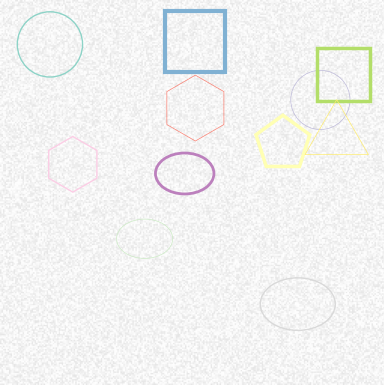[{"shape": "circle", "thickness": 1, "radius": 0.42, "center": [0.13, 0.885]}, {"shape": "pentagon", "thickness": 2.5, "radius": 0.37, "center": [0.735, 0.627]}, {"shape": "circle", "thickness": 0.5, "radius": 0.38, "center": [0.832, 0.74]}, {"shape": "hexagon", "thickness": 0.5, "radius": 0.43, "center": [0.507, 0.719]}, {"shape": "square", "thickness": 3, "radius": 0.39, "center": [0.506, 0.892]}, {"shape": "square", "thickness": 2.5, "radius": 0.34, "center": [0.892, 0.806]}, {"shape": "hexagon", "thickness": 1, "radius": 0.36, "center": [0.189, 0.573]}, {"shape": "oval", "thickness": 1, "radius": 0.49, "center": [0.773, 0.21]}, {"shape": "oval", "thickness": 2, "radius": 0.38, "center": [0.48, 0.549]}, {"shape": "oval", "thickness": 0.5, "radius": 0.36, "center": [0.376, 0.38]}, {"shape": "triangle", "thickness": 0.5, "radius": 0.48, "center": [0.875, 0.646]}]